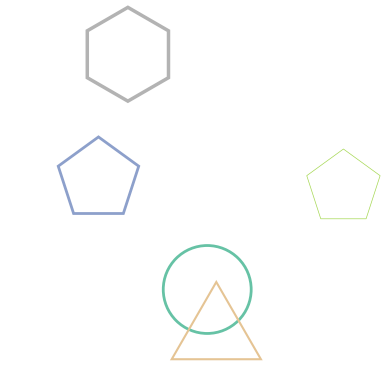[{"shape": "circle", "thickness": 2, "radius": 0.57, "center": [0.538, 0.248]}, {"shape": "pentagon", "thickness": 2, "radius": 0.55, "center": [0.256, 0.534]}, {"shape": "pentagon", "thickness": 0.5, "radius": 0.5, "center": [0.892, 0.513]}, {"shape": "triangle", "thickness": 1.5, "radius": 0.67, "center": [0.562, 0.134]}, {"shape": "hexagon", "thickness": 2.5, "radius": 0.61, "center": [0.332, 0.859]}]